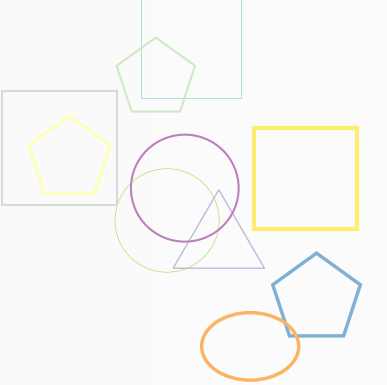[{"shape": "square", "thickness": 0.5, "radius": 0.65, "center": [0.492, 0.876]}, {"shape": "pentagon", "thickness": 2, "radius": 0.55, "center": [0.179, 0.588]}, {"shape": "triangle", "thickness": 1, "radius": 0.68, "center": [0.565, 0.371]}, {"shape": "pentagon", "thickness": 2.5, "radius": 0.59, "center": [0.817, 0.224]}, {"shape": "oval", "thickness": 2.5, "radius": 0.63, "center": [0.646, 0.1]}, {"shape": "circle", "thickness": 0.5, "radius": 0.67, "center": [0.431, 0.427]}, {"shape": "square", "thickness": 1.5, "radius": 0.74, "center": [0.154, 0.615]}, {"shape": "circle", "thickness": 1.5, "radius": 0.69, "center": [0.477, 0.511]}, {"shape": "pentagon", "thickness": 1.5, "radius": 0.53, "center": [0.402, 0.796]}, {"shape": "square", "thickness": 3, "radius": 0.66, "center": [0.788, 0.536]}]